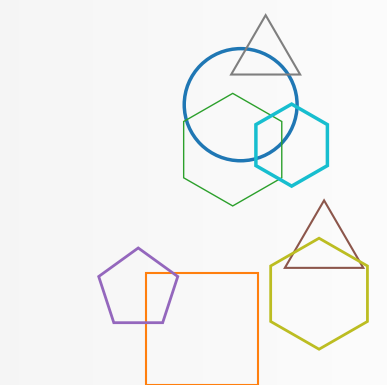[{"shape": "circle", "thickness": 2.5, "radius": 0.73, "center": [0.621, 0.728]}, {"shape": "square", "thickness": 1.5, "radius": 0.72, "center": [0.521, 0.145]}, {"shape": "hexagon", "thickness": 1, "radius": 0.73, "center": [0.601, 0.611]}, {"shape": "pentagon", "thickness": 2, "radius": 0.54, "center": [0.357, 0.249]}, {"shape": "triangle", "thickness": 1.5, "radius": 0.58, "center": [0.836, 0.363]}, {"shape": "triangle", "thickness": 1.5, "radius": 0.51, "center": [0.686, 0.858]}, {"shape": "hexagon", "thickness": 2, "radius": 0.72, "center": [0.823, 0.237]}, {"shape": "hexagon", "thickness": 2.5, "radius": 0.53, "center": [0.753, 0.623]}]